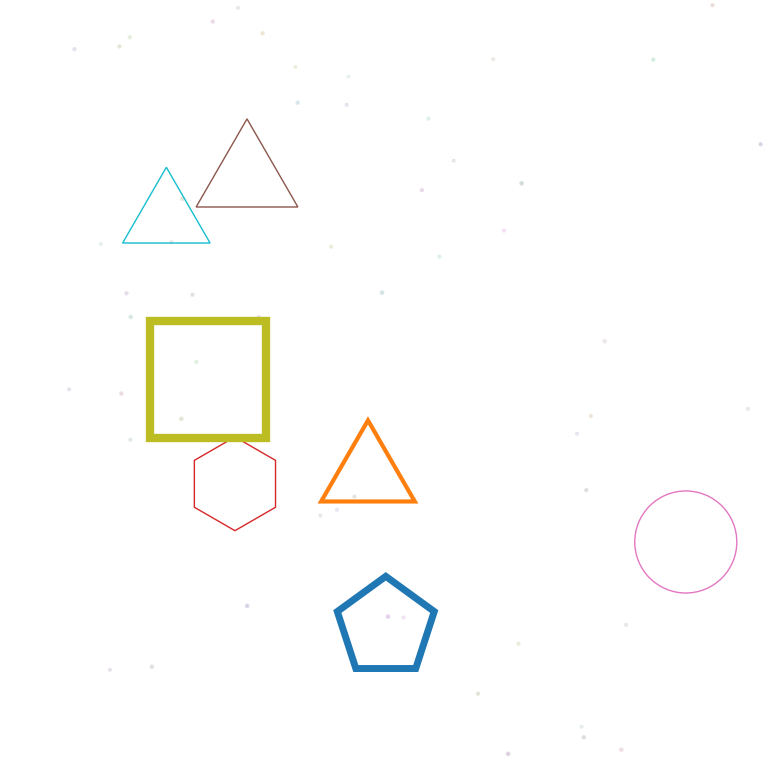[{"shape": "pentagon", "thickness": 2.5, "radius": 0.33, "center": [0.501, 0.185]}, {"shape": "triangle", "thickness": 1.5, "radius": 0.35, "center": [0.478, 0.384]}, {"shape": "hexagon", "thickness": 0.5, "radius": 0.3, "center": [0.305, 0.372]}, {"shape": "triangle", "thickness": 0.5, "radius": 0.38, "center": [0.321, 0.769]}, {"shape": "circle", "thickness": 0.5, "radius": 0.33, "center": [0.891, 0.296]}, {"shape": "square", "thickness": 3, "radius": 0.38, "center": [0.271, 0.507]}, {"shape": "triangle", "thickness": 0.5, "radius": 0.33, "center": [0.216, 0.717]}]